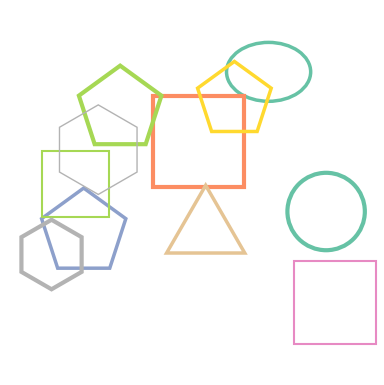[{"shape": "oval", "thickness": 2.5, "radius": 0.55, "center": [0.698, 0.813]}, {"shape": "circle", "thickness": 3, "radius": 0.5, "center": [0.847, 0.451]}, {"shape": "square", "thickness": 3, "radius": 0.59, "center": [0.516, 0.632]}, {"shape": "pentagon", "thickness": 2.5, "radius": 0.58, "center": [0.217, 0.396]}, {"shape": "square", "thickness": 1.5, "radius": 0.54, "center": [0.87, 0.214]}, {"shape": "square", "thickness": 1.5, "radius": 0.43, "center": [0.197, 0.522]}, {"shape": "pentagon", "thickness": 3, "radius": 0.56, "center": [0.312, 0.717]}, {"shape": "pentagon", "thickness": 2.5, "radius": 0.5, "center": [0.609, 0.74]}, {"shape": "triangle", "thickness": 2.5, "radius": 0.59, "center": [0.534, 0.401]}, {"shape": "hexagon", "thickness": 1, "radius": 0.58, "center": [0.255, 0.611]}, {"shape": "hexagon", "thickness": 3, "radius": 0.45, "center": [0.134, 0.339]}]